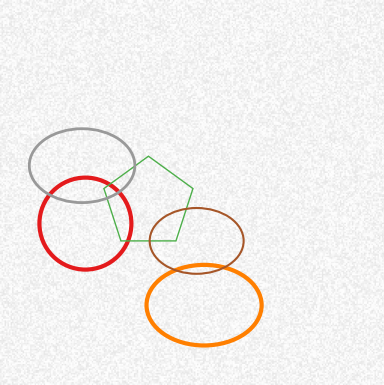[{"shape": "circle", "thickness": 3, "radius": 0.6, "center": [0.222, 0.419]}, {"shape": "pentagon", "thickness": 1, "radius": 0.61, "center": [0.386, 0.473]}, {"shape": "oval", "thickness": 3, "radius": 0.75, "center": [0.53, 0.207]}, {"shape": "oval", "thickness": 1.5, "radius": 0.61, "center": [0.511, 0.374]}, {"shape": "oval", "thickness": 2, "radius": 0.69, "center": [0.213, 0.57]}]